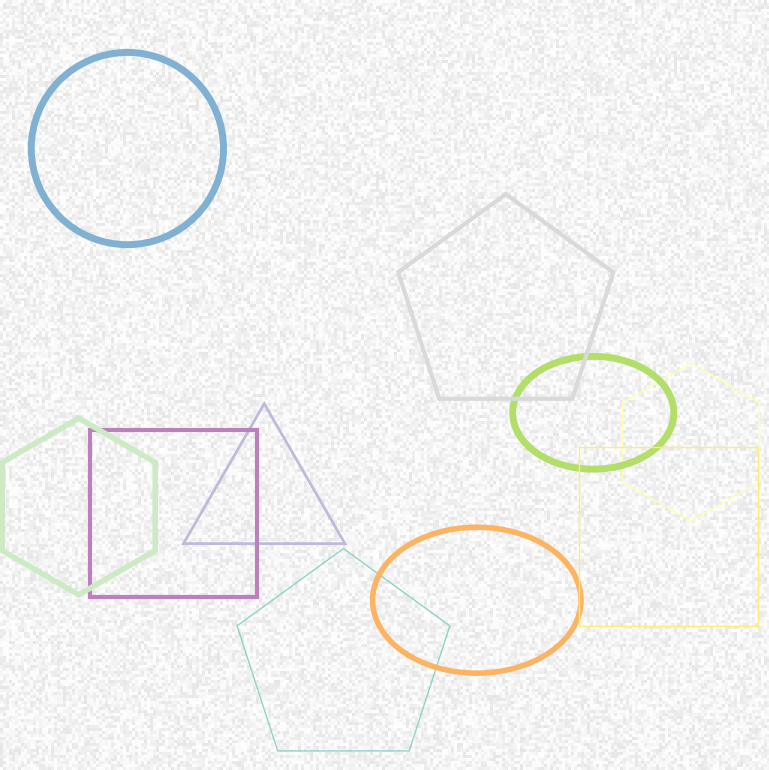[{"shape": "pentagon", "thickness": 0.5, "radius": 0.73, "center": [0.446, 0.142]}, {"shape": "hexagon", "thickness": 0.5, "radius": 0.51, "center": [0.897, 0.426]}, {"shape": "triangle", "thickness": 1, "radius": 0.61, "center": [0.343, 0.355]}, {"shape": "circle", "thickness": 2.5, "radius": 0.62, "center": [0.165, 0.807]}, {"shape": "oval", "thickness": 2, "radius": 0.68, "center": [0.619, 0.221]}, {"shape": "oval", "thickness": 2.5, "radius": 0.52, "center": [0.77, 0.464]}, {"shape": "pentagon", "thickness": 1.5, "radius": 0.73, "center": [0.657, 0.601]}, {"shape": "square", "thickness": 1.5, "radius": 0.54, "center": [0.226, 0.334]}, {"shape": "hexagon", "thickness": 2, "radius": 0.57, "center": [0.102, 0.342]}, {"shape": "square", "thickness": 0.5, "radius": 0.58, "center": [0.868, 0.303]}]